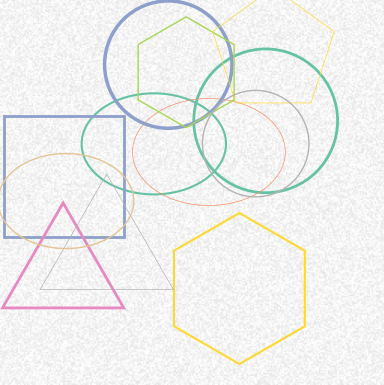[{"shape": "circle", "thickness": 2, "radius": 0.93, "center": [0.69, 0.686]}, {"shape": "oval", "thickness": 1.5, "radius": 0.94, "center": [0.4, 0.626]}, {"shape": "oval", "thickness": 0.5, "radius": 0.99, "center": [0.543, 0.605]}, {"shape": "circle", "thickness": 2.5, "radius": 0.83, "center": [0.437, 0.832]}, {"shape": "square", "thickness": 2, "radius": 0.78, "center": [0.166, 0.541]}, {"shape": "triangle", "thickness": 2, "radius": 0.91, "center": [0.164, 0.291]}, {"shape": "hexagon", "thickness": 1, "radius": 0.72, "center": [0.483, 0.812]}, {"shape": "hexagon", "thickness": 1.5, "radius": 0.98, "center": [0.622, 0.251]}, {"shape": "pentagon", "thickness": 0.5, "radius": 0.83, "center": [0.71, 0.867]}, {"shape": "oval", "thickness": 1, "radius": 0.88, "center": [0.171, 0.478]}, {"shape": "circle", "thickness": 1, "radius": 0.69, "center": [0.664, 0.627]}, {"shape": "triangle", "thickness": 0.5, "radius": 1.0, "center": [0.277, 0.348]}]